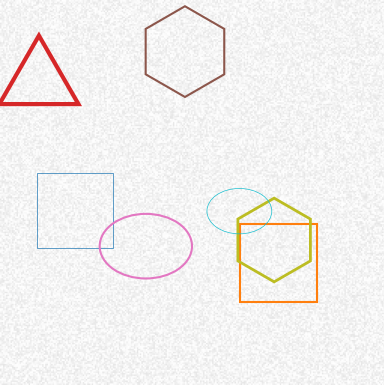[{"shape": "square", "thickness": 0.5, "radius": 0.49, "center": [0.195, 0.453]}, {"shape": "square", "thickness": 1.5, "radius": 0.5, "center": [0.724, 0.317]}, {"shape": "triangle", "thickness": 3, "radius": 0.59, "center": [0.101, 0.789]}, {"shape": "hexagon", "thickness": 1.5, "radius": 0.59, "center": [0.48, 0.866]}, {"shape": "oval", "thickness": 1.5, "radius": 0.6, "center": [0.379, 0.361]}, {"shape": "hexagon", "thickness": 2, "radius": 0.54, "center": [0.712, 0.377]}, {"shape": "oval", "thickness": 0.5, "radius": 0.42, "center": [0.622, 0.452]}]